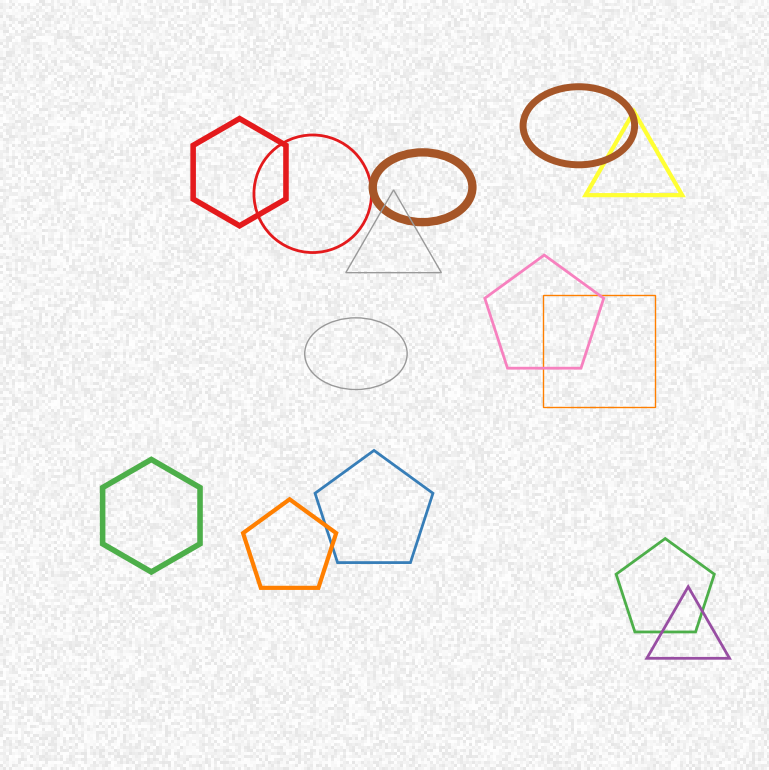[{"shape": "circle", "thickness": 1, "radius": 0.38, "center": [0.406, 0.748]}, {"shape": "hexagon", "thickness": 2, "radius": 0.35, "center": [0.311, 0.776]}, {"shape": "pentagon", "thickness": 1, "radius": 0.4, "center": [0.486, 0.334]}, {"shape": "pentagon", "thickness": 1, "radius": 0.34, "center": [0.864, 0.234]}, {"shape": "hexagon", "thickness": 2, "radius": 0.37, "center": [0.197, 0.33]}, {"shape": "triangle", "thickness": 1, "radius": 0.31, "center": [0.894, 0.176]}, {"shape": "pentagon", "thickness": 1.5, "radius": 0.32, "center": [0.376, 0.288]}, {"shape": "square", "thickness": 0.5, "radius": 0.36, "center": [0.778, 0.544]}, {"shape": "triangle", "thickness": 1.5, "radius": 0.36, "center": [0.823, 0.783]}, {"shape": "oval", "thickness": 2.5, "radius": 0.36, "center": [0.752, 0.837]}, {"shape": "oval", "thickness": 3, "radius": 0.32, "center": [0.549, 0.757]}, {"shape": "pentagon", "thickness": 1, "radius": 0.41, "center": [0.707, 0.588]}, {"shape": "oval", "thickness": 0.5, "radius": 0.33, "center": [0.462, 0.541]}, {"shape": "triangle", "thickness": 0.5, "radius": 0.36, "center": [0.511, 0.682]}]